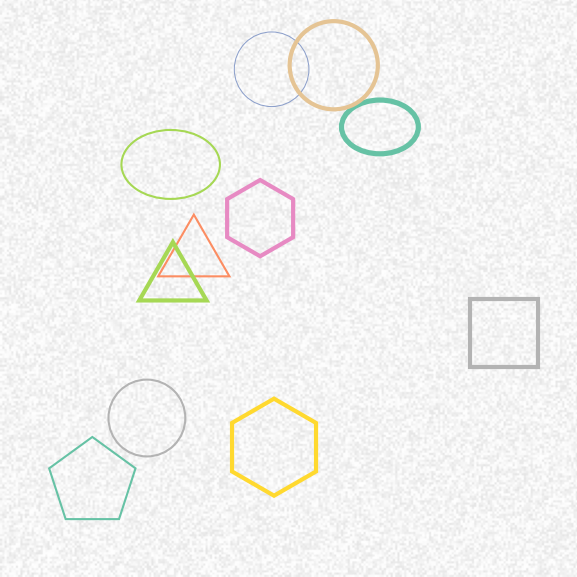[{"shape": "pentagon", "thickness": 1, "radius": 0.39, "center": [0.16, 0.164]}, {"shape": "oval", "thickness": 2.5, "radius": 0.33, "center": [0.658, 0.779]}, {"shape": "triangle", "thickness": 1, "radius": 0.36, "center": [0.336, 0.556]}, {"shape": "circle", "thickness": 0.5, "radius": 0.32, "center": [0.47, 0.879]}, {"shape": "hexagon", "thickness": 2, "radius": 0.33, "center": [0.45, 0.621]}, {"shape": "oval", "thickness": 1, "radius": 0.43, "center": [0.296, 0.714]}, {"shape": "triangle", "thickness": 2, "radius": 0.34, "center": [0.299, 0.513]}, {"shape": "hexagon", "thickness": 2, "radius": 0.42, "center": [0.475, 0.225]}, {"shape": "circle", "thickness": 2, "radius": 0.38, "center": [0.578, 0.886]}, {"shape": "square", "thickness": 2, "radius": 0.29, "center": [0.873, 0.423]}, {"shape": "circle", "thickness": 1, "radius": 0.33, "center": [0.254, 0.275]}]